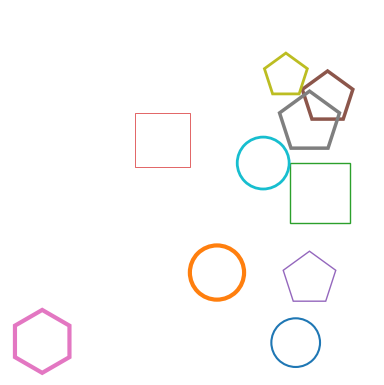[{"shape": "circle", "thickness": 1.5, "radius": 0.32, "center": [0.768, 0.11]}, {"shape": "circle", "thickness": 3, "radius": 0.35, "center": [0.564, 0.292]}, {"shape": "square", "thickness": 1, "radius": 0.39, "center": [0.832, 0.499]}, {"shape": "square", "thickness": 0.5, "radius": 0.35, "center": [0.422, 0.637]}, {"shape": "pentagon", "thickness": 1, "radius": 0.36, "center": [0.804, 0.276]}, {"shape": "pentagon", "thickness": 2.5, "radius": 0.35, "center": [0.851, 0.747]}, {"shape": "hexagon", "thickness": 3, "radius": 0.41, "center": [0.11, 0.113]}, {"shape": "pentagon", "thickness": 2.5, "radius": 0.41, "center": [0.804, 0.681]}, {"shape": "pentagon", "thickness": 2, "radius": 0.29, "center": [0.743, 0.804]}, {"shape": "circle", "thickness": 2, "radius": 0.34, "center": [0.684, 0.576]}]